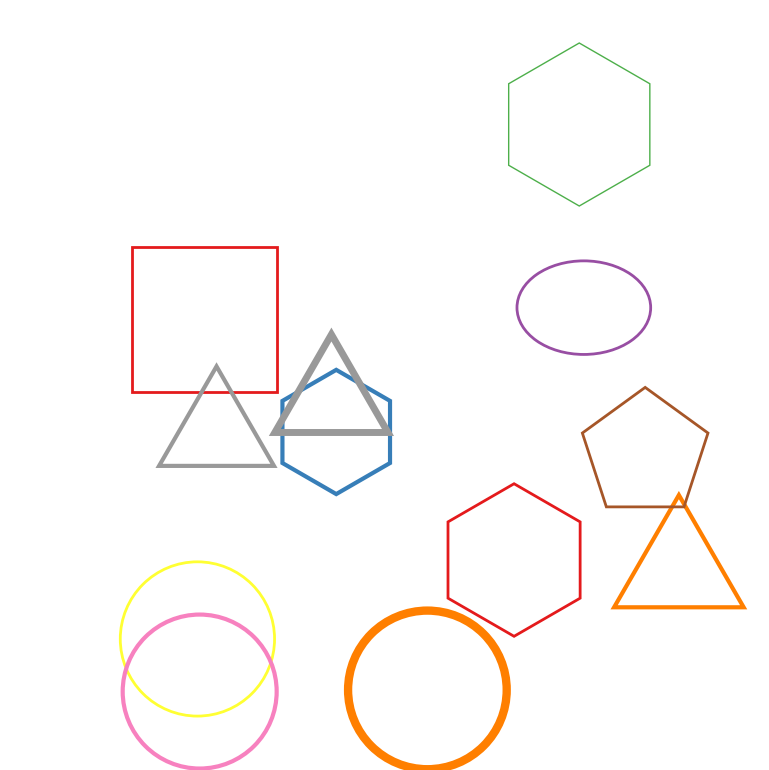[{"shape": "hexagon", "thickness": 1, "radius": 0.5, "center": [0.668, 0.273]}, {"shape": "square", "thickness": 1, "radius": 0.47, "center": [0.266, 0.585]}, {"shape": "hexagon", "thickness": 1.5, "radius": 0.4, "center": [0.437, 0.439]}, {"shape": "hexagon", "thickness": 0.5, "radius": 0.53, "center": [0.752, 0.838]}, {"shape": "oval", "thickness": 1, "radius": 0.43, "center": [0.758, 0.6]}, {"shape": "circle", "thickness": 3, "radius": 0.52, "center": [0.555, 0.104]}, {"shape": "triangle", "thickness": 1.5, "radius": 0.49, "center": [0.882, 0.26]}, {"shape": "circle", "thickness": 1, "radius": 0.5, "center": [0.256, 0.17]}, {"shape": "pentagon", "thickness": 1, "radius": 0.43, "center": [0.838, 0.411]}, {"shape": "circle", "thickness": 1.5, "radius": 0.5, "center": [0.259, 0.102]}, {"shape": "triangle", "thickness": 2.5, "radius": 0.42, "center": [0.43, 0.481]}, {"shape": "triangle", "thickness": 1.5, "radius": 0.43, "center": [0.281, 0.438]}]